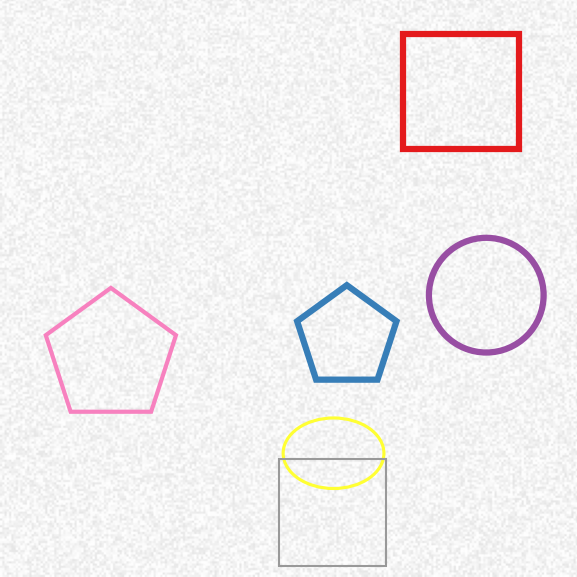[{"shape": "square", "thickness": 3, "radius": 0.5, "center": [0.798, 0.84]}, {"shape": "pentagon", "thickness": 3, "radius": 0.45, "center": [0.601, 0.415]}, {"shape": "circle", "thickness": 3, "radius": 0.5, "center": [0.842, 0.488]}, {"shape": "oval", "thickness": 1.5, "radius": 0.44, "center": [0.578, 0.214]}, {"shape": "pentagon", "thickness": 2, "radius": 0.59, "center": [0.192, 0.382]}, {"shape": "square", "thickness": 1, "radius": 0.46, "center": [0.576, 0.112]}]